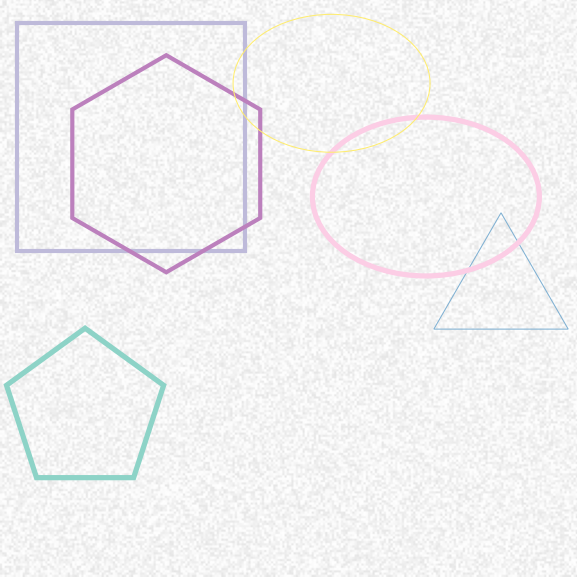[{"shape": "pentagon", "thickness": 2.5, "radius": 0.72, "center": [0.147, 0.288]}, {"shape": "square", "thickness": 2, "radius": 0.99, "center": [0.227, 0.762]}, {"shape": "triangle", "thickness": 0.5, "radius": 0.67, "center": [0.868, 0.496]}, {"shape": "oval", "thickness": 2.5, "radius": 0.98, "center": [0.737, 0.659]}, {"shape": "hexagon", "thickness": 2, "radius": 0.94, "center": [0.288, 0.716]}, {"shape": "oval", "thickness": 0.5, "radius": 0.85, "center": [0.574, 0.855]}]